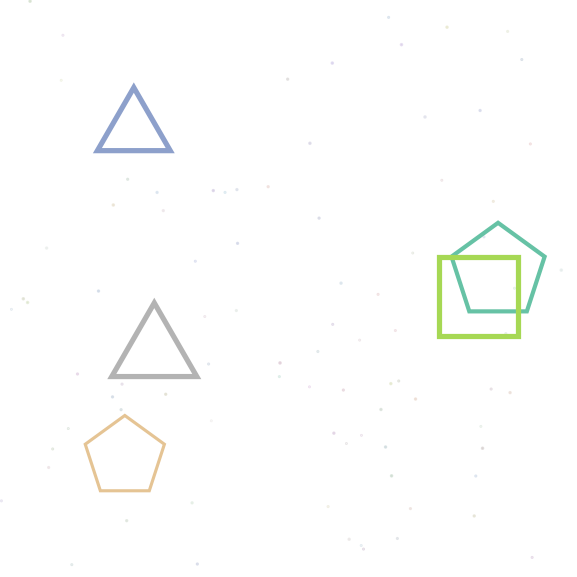[{"shape": "pentagon", "thickness": 2, "radius": 0.42, "center": [0.862, 0.529]}, {"shape": "triangle", "thickness": 2.5, "radius": 0.36, "center": [0.232, 0.775]}, {"shape": "square", "thickness": 2.5, "radius": 0.34, "center": [0.829, 0.486]}, {"shape": "pentagon", "thickness": 1.5, "radius": 0.36, "center": [0.216, 0.208]}, {"shape": "triangle", "thickness": 2.5, "radius": 0.42, "center": [0.267, 0.39]}]